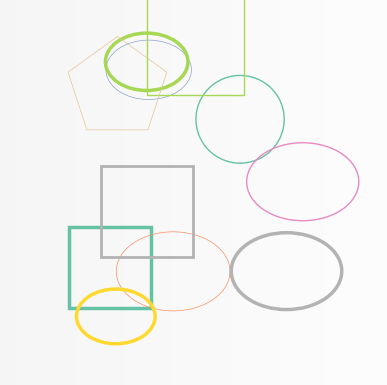[{"shape": "circle", "thickness": 1, "radius": 0.57, "center": [0.62, 0.69]}, {"shape": "square", "thickness": 2.5, "radius": 0.53, "center": [0.284, 0.305]}, {"shape": "oval", "thickness": 0.5, "radius": 0.73, "center": [0.447, 0.295]}, {"shape": "oval", "thickness": 0.5, "radius": 0.55, "center": [0.384, 0.819]}, {"shape": "oval", "thickness": 1, "radius": 0.72, "center": [0.781, 0.528]}, {"shape": "square", "thickness": 1, "radius": 0.63, "center": [0.505, 0.878]}, {"shape": "oval", "thickness": 2.5, "radius": 0.53, "center": [0.379, 0.839]}, {"shape": "oval", "thickness": 2.5, "radius": 0.51, "center": [0.299, 0.178]}, {"shape": "pentagon", "thickness": 0.5, "radius": 0.67, "center": [0.303, 0.771]}, {"shape": "oval", "thickness": 2.5, "radius": 0.71, "center": [0.739, 0.296]}, {"shape": "square", "thickness": 2, "radius": 0.59, "center": [0.379, 0.451]}]